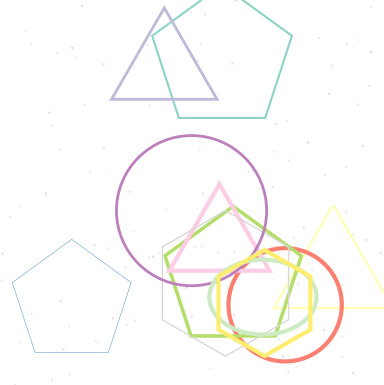[{"shape": "pentagon", "thickness": 1.5, "radius": 0.95, "center": [0.577, 0.848]}, {"shape": "triangle", "thickness": 1.5, "radius": 0.89, "center": [0.865, 0.289]}, {"shape": "triangle", "thickness": 2, "radius": 0.79, "center": [0.427, 0.821]}, {"shape": "circle", "thickness": 3, "radius": 0.74, "center": [0.741, 0.208]}, {"shape": "pentagon", "thickness": 0.5, "radius": 0.81, "center": [0.186, 0.216]}, {"shape": "pentagon", "thickness": 2.5, "radius": 0.93, "center": [0.606, 0.278]}, {"shape": "triangle", "thickness": 3, "radius": 0.75, "center": [0.57, 0.372]}, {"shape": "hexagon", "thickness": 1, "radius": 0.95, "center": [0.586, 0.264]}, {"shape": "circle", "thickness": 2, "radius": 0.98, "center": [0.498, 0.453]}, {"shape": "oval", "thickness": 3, "radius": 0.7, "center": [0.683, 0.228]}, {"shape": "hexagon", "thickness": 3, "radius": 0.69, "center": [0.687, 0.213]}]